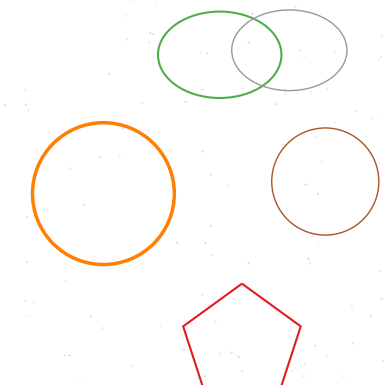[{"shape": "pentagon", "thickness": 1.5, "radius": 0.8, "center": [0.628, 0.103]}, {"shape": "oval", "thickness": 1.5, "radius": 0.8, "center": [0.571, 0.858]}, {"shape": "circle", "thickness": 2.5, "radius": 0.92, "center": [0.269, 0.497]}, {"shape": "circle", "thickness": 1, "radius": 0.7, "center": [0.845, 0.529]}, {"shape": "oval", "thickness": 1, "radius": 0.75, "center": [0.752, 0.869]}]